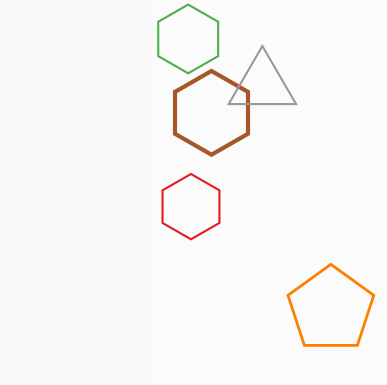[{"shape": "hexagon", "thickness": 1.5, "radius": 0.42, "center": [0.493, 0.463]}, {"shape": "hexagon", "thickness": 1.5, "radius": 0.45, "center": [0.486, 0.899]}, {"shape": "pentagon", "thickness": 2, "radius": 0.58, "center": [0.854, 0.197]}, {"shape": "hexagon", "thickness": 3, "radius": 0.54, "center": [0.546, 0.707]}, {"shape": "triangle", "thickness": 1.5, "radius": 0.5, "center": [0.677, 0.78]}]